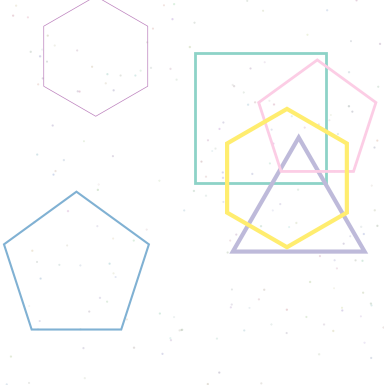[{"shape": "square", "thickness": 2, "radius": 0.85, "center": [0.676, 0.694]}, {"shape": "triangle", "thickness": 3, "radius": 0.99, "center": [0.776, 0.445]}, {"shape": "pentagon", "thickness": 1.5, "radius": 0.99, "center": [0.199, 0.304]}, {"shape": "pentagon", "thickness": 2, "radius": 0.8, "center": [0.824, 0.684]}, {"shape": "hexagon", "thickness": 0.5, "radius": 0.78, "center": [0.249, 0.854]}, {"shape": "hexagon", "thickness": 3, "radius": 0.9, "center": [0.745, 0.538]}]